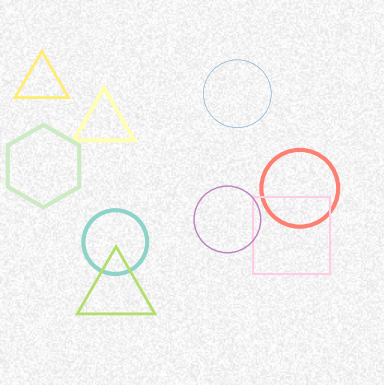[{"shape": "circle", "thickness": 3, "radius": 0.41, "center": [0.3, 0.371]}, {"shape": "triangle", "thickness": 3, "radius": 0.45, "center": [0.27, 0.681]}, {"shape": "circle", "thickness": 3, "radius": 0.5, "center": [0.779, 0.511]}, {"shape": "circle", "thickness": 0.5, "radius": 0.44, "center": [0.616, 0.756]}, {"shape": "triangle", "thickness": 2, "radius": 0.58, "center": [0.301, 0.243]}, {"shape": "square", "thickness": 1.5, "radius": 0.5, "center": [0.758, 0.389]}, {"shape": "circle", "thickness": 1, "radius": 0.43, "center": [0.591, 0.43]}, {"shape": "hexagon", "thickness": 3, "radius": 0.54, "center": [0.113, 0.569]}, {"shape": "triangle", "thickness": 2, "radius": 0.4, "center": [0.109, 0.787]}]